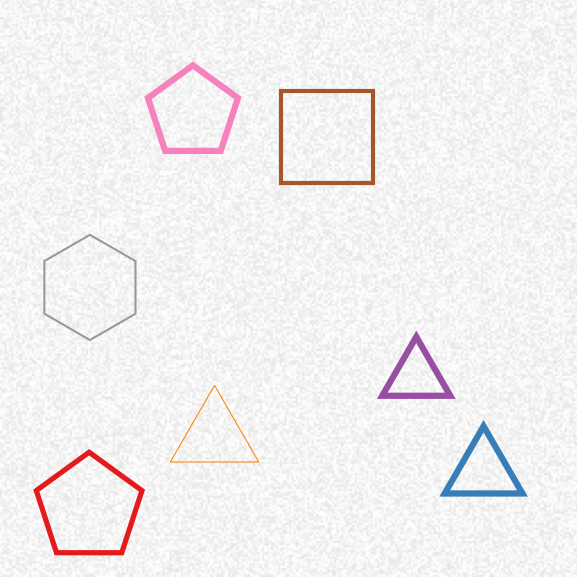[{"shape": "pentagon", "thickness": 2.5, "radius": 0.48, "center": [0.154, 0.12]}, {"shape": "triangle", "thickness": 3, "radius": 0.39, "center": [0.837, 0.183]}, {"shape": "triangle", "thickness": 3, "radius": 0.34, "center": [0.721, 0.348]}, {"shape": "triangle", "thickness": 0.5, "radius": 0.44, "center": [0.372, 0.243]}, {"shape": "square", "thickness": 2, "radius": 0.4, "center": [0.566, 0.762]}, {"shape": "pentagon", "thickness": 3, "radius": 0.41, "center": [0.334, 0.804]}, {"shape": "hexagon", "thickness": 1, "radius": 0.46, "center": [0.156, 0.501]}]